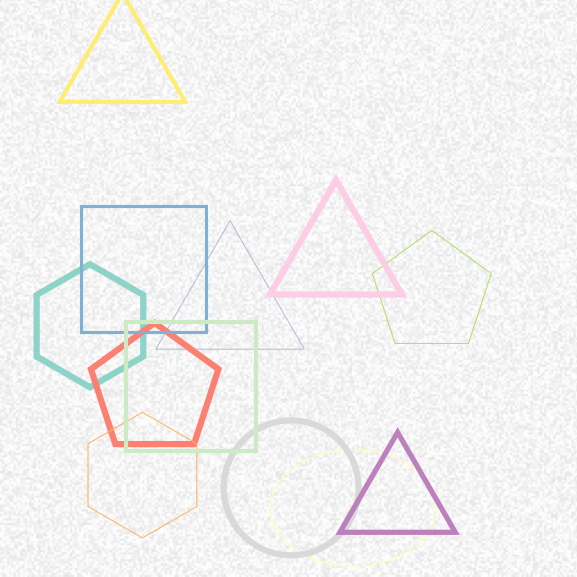[{"shape": "hexagon", "thickness": 3, "radius": 0.53, "center": [0.156, 0.435]}, {"shape": "oval", "thickness": 0.5, "radius": 0.72, "center": [0.612, 0.12]}, {"shape": "triangle", "thickness": 0.5, "radius": 0.74, "center": [0.398, 0.469]}, {"shape": "pentagon", "thickness": 3, "radius": 0.58, "center": [0.268, 0.324]}, {"shape": "square", "thickness": 1.5, "radius": 0.54, "center": [0.248, 0.533]}, {"shape": "hexagon", "thickness": 0.5, "radius": 0.54, "center": [0.247, 0.176]}, {"shape": "pentagon", "thickness": 0.5, "radius": 0.54, "center": [0.748, 0.492]}, {"shape": "triangle", "thickness": 3, "radius": 0.66, "center": [0.582, 0.555]}, {"shape": "circle", "thickness": 3, "radius": 0.58, "center": [0.504, 0.154]}, {"shape": "triangle", "thickness": 2.5, "radius": 0.58, "center": [0.688, 0.135]}, {"shape": "square", "thickness": 2, "radius": 0.56, "center": [0.331, 0.33]}, {"shape": "triangle", "thickness": 2, "radius": 0.63, "center": [0.212, 0.886]}]